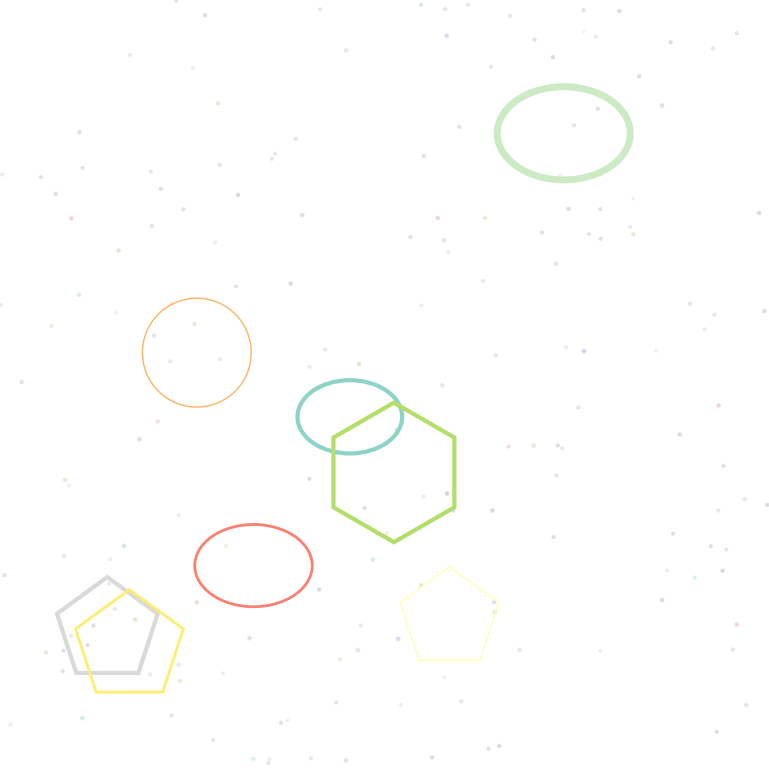[{"shape": "oval", "thickness": 1.5, "radius": 0.34, "center": [0.454, 0.459]}, {"shape": "pentagon", "thickness": 0.5, "radius": 0.34, "center": [0.584, 0.197]}, {"shape": "oval", "thickness": 1, "radius": 0.38, "center": [0.329, 0.265]}, {"shape": "circle", "thickness": 0.5, "radius": 0.35, "center": [0.256, 0.542]}, {"shape": "hexagon", "thickness": 1.5, "radius": 0.45, "center": [0.512, 0.386]}, {"shape": "pentagon", "thickness": 1.5, "radius": 0.34, "center": [0.139, 0.182]}, {"shape": "oval", "thickness": 2.5, "radius": 0.43, "center": [0.732, 0.827]}, {"shape": "pentagon", "thickness": 1, "radius": 0.37, "center": [0.168, 0.161]}]